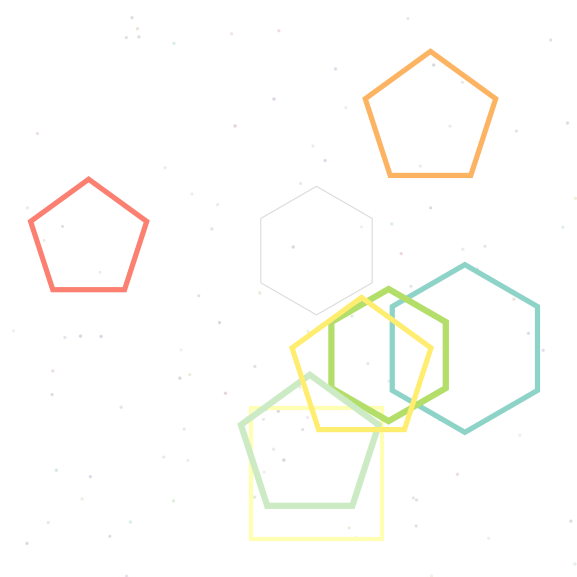[{"shape": "hexagon", "thickness": 2.5, "radius": 0.73, "center": [0.805, 0.396]}, {"shape": "square", "thickness": 2, "radius": 0.57, "center": [0.548, 0.18]}, {"shape": "pentagon", "thickness": 2.5, "radius": 0.53, "center": [0.154, 0.583]}, {"shape": "pentagon", "thickness": 2.5, "radius": 0.59, "center": [0.745, 0.791]}, {"shape": "hexagon", "thickness": 3, "radius": 0.57, "center": [0.673, 0.384]}, {"shape": "hexagon", "thickness": 0.5, "radius": 0.56, "center": [0.548, 0.565]}, {"shape": "pentagon", "thickness": 3, "radius": 0.63, "center": [0.536, 0.225]}, {"shape": "pentagon", "thickness": 2.5, "radius": 0.63, "center": [0.626, 0.358]}]